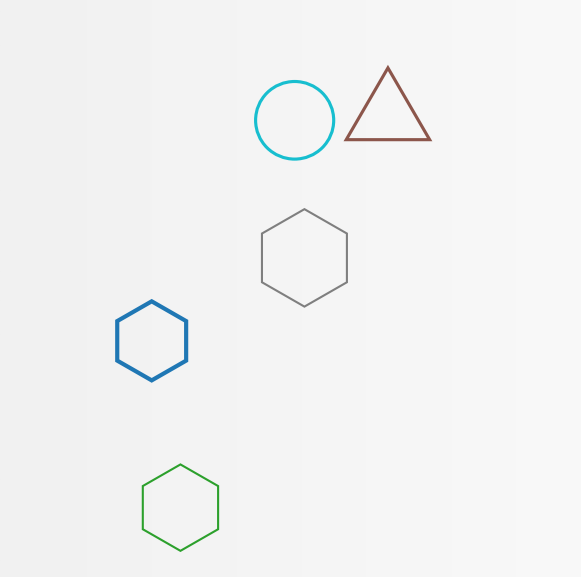[{"shape": "hexagon", "thickness": 2, "radius": 0.34, "center": [0.261, 0.409]}, {"shape": "hexagon", "thickness": 1, "radius": 0.37, "center": [0.31, 0.12]}, {"shape": "triangle", "thickness": 1.5, "radius": 0.41, "center": [0.667, 0.799]}, {"shape": "hexagon", "thickness": 1, "radius": 0.42, "center": [0.524, 0.553]}, {"shape": "circle", "thickness": 1.5, "radius": 0.34, "center": [0.507, 0.791]}]